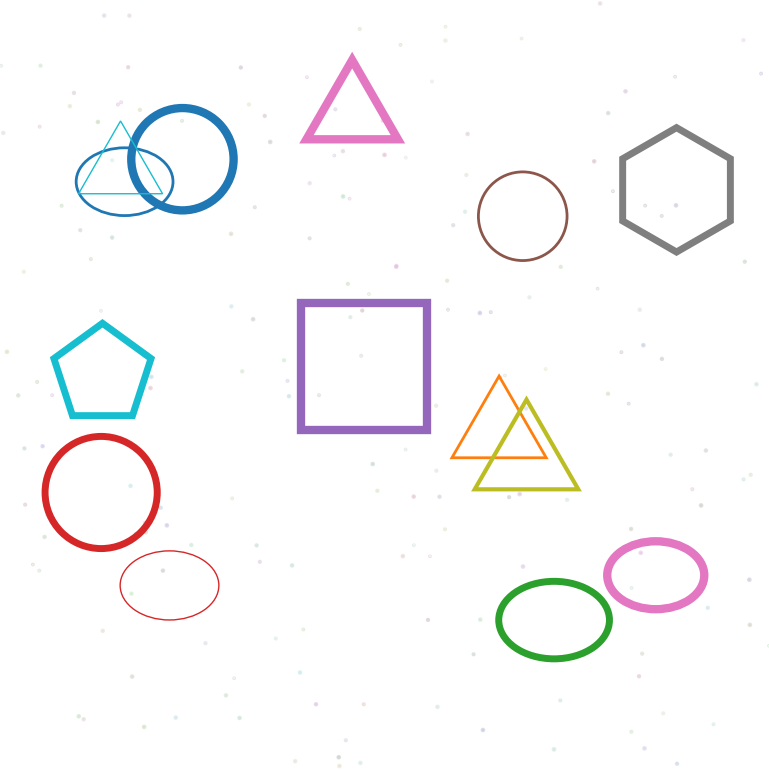[{"shape": "circle", "thickness": 3, "radius": 0.33, "center": [0.237, 0.793]}, {"shape": "oval", "thickness": 1, "radius": 0.31, "center": [0.162, 0.764]}, {"shape": "triangle", "thickness": 1, "radius": 0.35, "center": [0.648, 0.441]}, {"shape": "oval", "thickness": 2.5, "radius": 0.36, "center": [0.72, 0.195]}, {"shape": "oval", "thickness": 0.5, "radius": 0.32, "center": [0.22, 0.24]}, {"shape": "circle", "thickness": 2.5, "radius": 0.36, "center": [0.131, 0.36]}, {"shape": "square", "thickness": 3, "radius": 0.41, "center": [0.473, 0.524]}, {"shape": "circle", "thickness": 1, "radius": 0.29, "center": [0.679, 0.719]}, {"shape": "oval", "thickness": 3, "radius": 0.32, "center": [0.852, 0.253]}, {"shape": "triangle", "thickness": 3, "radius": 0.34, "center": [0.457, 0.853]}, {"shape": "hexagon", "thickness": 2.5, "radius": 0.4, "center": [0.879, 0.753]}, {"shape": "triangle", "thickness": 1.5, "radius": 0.39, "center": [0.684, 0.403]}, {"shape": "pentagon", "thickness": 2.5, "radius": 0.33, "center": [0.133, 0.514]}, {"shape": "triangle", "thickness": 0.5, "radius": 0.31, "center": [0.157, 0.78]}]